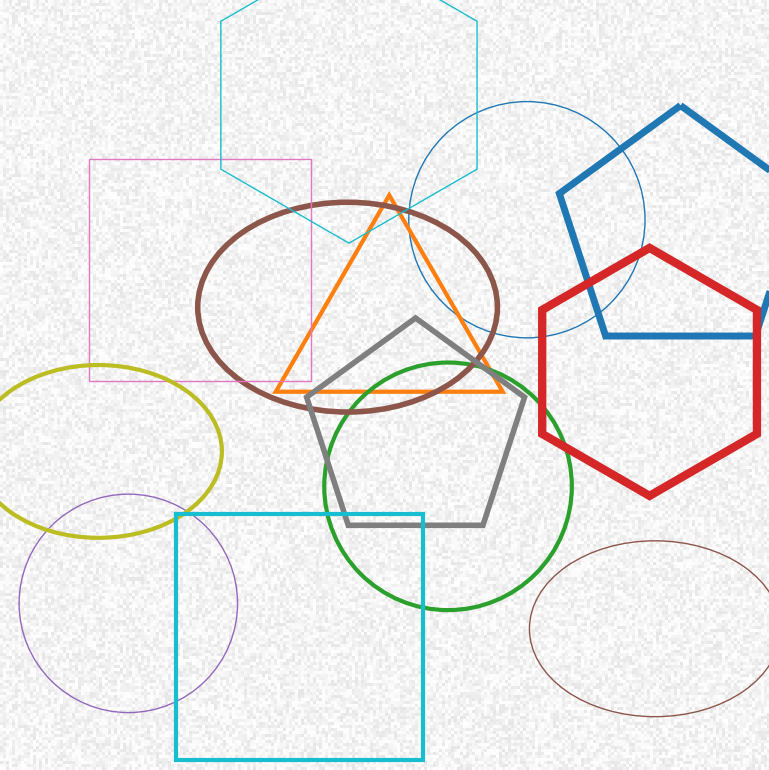[{"shape": "circle", "thickness": 0.5, "radius": 0.77, "center": [0.684, 0.715]}, {"shape": "pentagon", "thickness": 2.5, "radius": 0.83, "center": [0.884, 0.697]}, {"shape": "triangle", "thickness": 1.5, "radius": 0.85, "center": [0.505, 0.576]}, {"shape": "circle", "thickness": 1.5, "radius": 0.8, "center": [0.582, 0.368]}, {"shape": "hexagon", "thickness": 3, "radius": 0.81, "center": [0.844, 0.517]}, {"shape": "circle", "thickness": 0.5, "radius": 0.71, "center": [0.167, 0.216]}, {"shape": "oval", "thickness": 2, "radius": 0.97, "center": [0.451, 0.601]}, {"shape": "oval", "thickness": 0.5, "radius": 0.82, "center": [0.851, 0.183]}, {"shape": "square", "thickness": 0.5, "radius": 0.72, "center": [0.26, 0.649]}, {"shape": "pentagon", "thickness": 2, "radius": 0.74, "center": [0.54, 0.438]}, {"shape": "oval", "thickness": 1.5, "radius": 0.8, "center": [0.128, 0.414]}, {"shape": "square", "thickness": 1.5, "radius": 0.8, "center": [0.389, 0.173]}, {"shape": "hexagon", "thickness": 0.5, "radius": 0.96, "center": [0.453, 0.876]}]